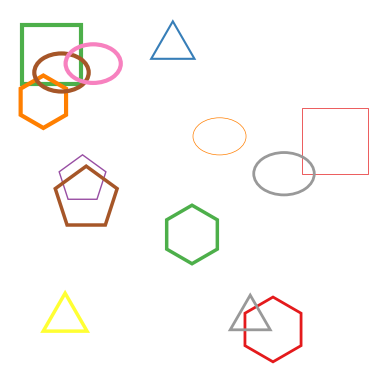[{"shape": "hexagon", "thickness": 2, "radius": 0.42, "center": [0.709, 0.144]}, {"shape": "square", "thickness": 0.5, "radius": 0.42, "center": [0.87, 0.634]}, {"shape": "triangle", "thickness": 1.5, "radius": 0.32, "center": [0.449, 0.88]}, {"shape": "hexagon", "thickness": 2.5, "radius": 0.38, "center": [0.499, 0.391]}, {"shape": "square", "thickness": 3, "radius": 0.38, "center": [0.133, 0.859]}, {"shape": "pentagon", "thickness": 1, "radius": 0.32, "center": [0.214, 0.534]}, {"shape": "oval", "thickness": 0.5, "radius": 0.34, "center": [0.57, 0.646]}, {"shape": "hexagon", "thickness": 3, "radius": 0.34, "center": [0.113, 0.736]}, {"shape": "triangle", "thickness": 2.5, "radius": 0.33, "center": [0.169, 0.173]}, {"shape": "oval", "thickness": 3, "radius": 0.35, "center": [0.16, 0.812]}, {"shape": "pentagon", "thickness": 2.5, "radius": 0.42, "center": [0.224, 0.484]}, {"shape": "oval", "thickness": 3, "radius": 0.36, "center": [0.242, 0.835]}, {"shape": "oval", "thickness": 2, "radius": 0.39, "center": [0.738, 0.549]}, {"shape": "triangle", "thickness": 2, "radius": 0.3, "center": [0.65, 0.173]}]